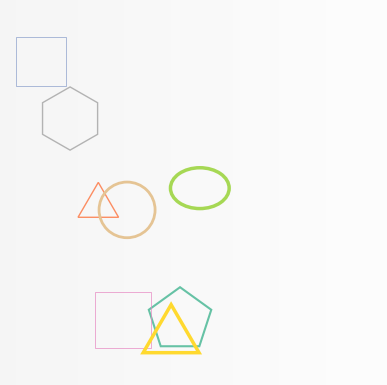[{"shape": "pentagon", "thickness": 1.5, "radius": 0.42, "center": [0.465, 0.169]}, {"shape": "triangle", "thickness": 1, "radius": 0.3, "center": [0.254, 0.466]}, {"shape": "square", "thickness": 0.5, "radius": 0.32, "center": [0.106, 0.84]}, {"shape": "square", "thickness": 0.5, "radius": 0.36, "center": [0.317, 0.169]}, {"shape": "oval", "thickness": 2.5, "radius": 0.38, "center": [0.516, 0.511]}, {"shape": "triangle", "thickness": 2.5, "radius": 0.42, "center": [0.442, 0.126]}, {"shape": "circle", "thickness": 2, "radius": 0.36, "center": [0.328, 0.455]}, {"shape": "hexagon", "thickness": 1, "radius": 0.41, "center": [0.181, 0.692]}]